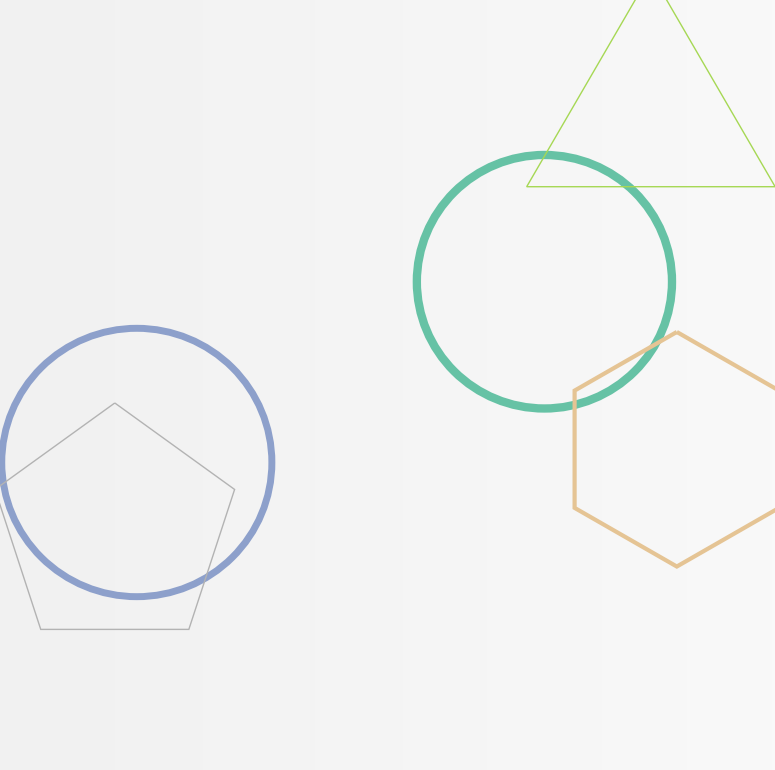[{"shape": "circle", "thickness": 3, "radius": 0.82, "center": [0.702, 0.634]}, {"shape": "circle", "thickness": 2.5, "radius": 0.87, "center": [0.177, 0.399]}, {"shape": "triangle", "thickness": 0.5, "radius": 0.93, "center": [0.84, 0.85]}, {"shape": "hexagon", "thickness": 1.5, "radius": 0.76, "center": [0.873, 0.417]}, {"shape": "pentagon", "thickness": 0.5, "radius": 0.81, "center": [0.148, 0.314]}]